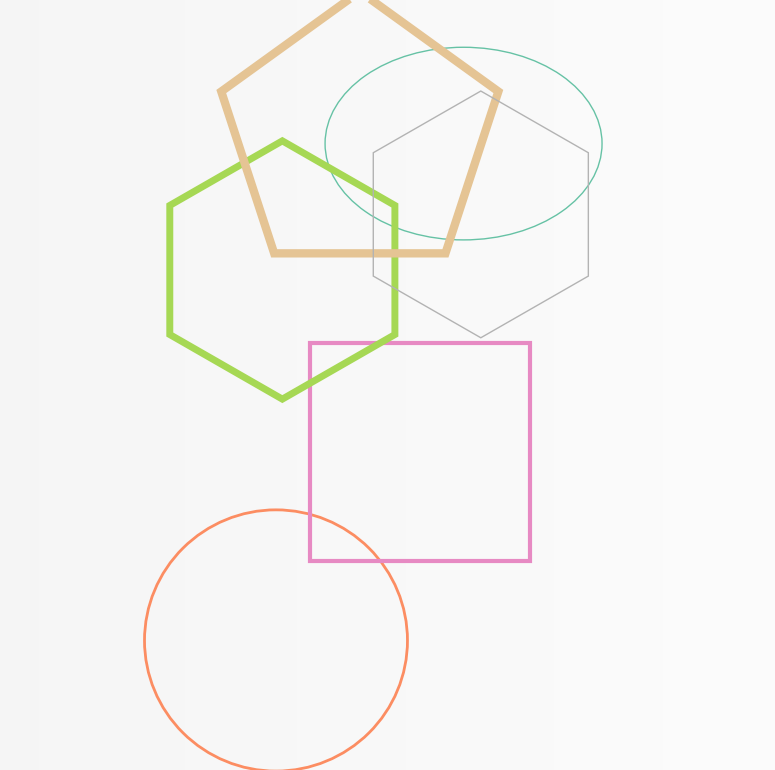[{"shape": "oval", "thickness": 0.5, "radius": 0.89, "center": [0.598, 0.814]}, {"shape": "circle", "thickness": 1, "radius": 0.85, "center": [0.356, 0.168]}, {"shape": "square", "thickness": 1.5, "radius": 0.71, "center": [0.542, 0.413]}, {"shape": "hexagon", "thickness": 2.5, "radius": 0.84, "center": [0.364, 0.649]}, {"shape": "pentagon", "thickness": 3, "radius": 0.94, "center": [0.464, 0.823]}, {"shape": "hexagon", "thickness": 0.5, "radius": 0.8, "center": [0.62, 0.722]}]